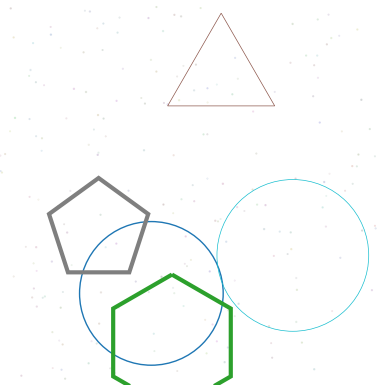[{"shape": "circle", "thickness": 1, "radius": 0.93, "center": [0.393, 0.238]}, {"shape": "hexagon", "thickness": 3, "radius": 0.88, "center": [0.447, 0.11]}, {"shape": "triangle", "thickness": 0.5, "radius": 0.8, "center": [0.574, 0.805]}, {"shape": "pentagon", "thickness": 3, "radius": 0.68, "center": [0.256, 0.402]}, {"shape": "circle", "thickness": 0.5, "radius": 0.99, "center": [0.761, 0.337]}]